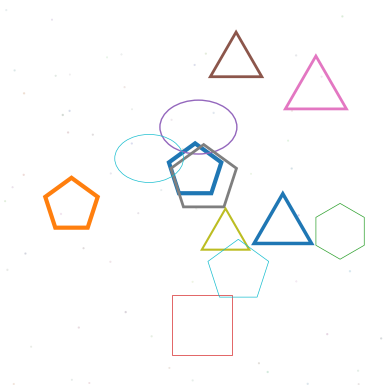[{"shape": "pentagon", "thickness": 3, "radius": 0.36, "center": [0.507, 0.556]}, {"shape": "triangle", "thickness": 2.5, "radius": 0.43, "center": [0.735, 0.411]}, {"shape": "pentagon", "thickness": 3, "radius": 0.36, "center": [0.186, 0.467]}, {"shape": "hexagon", "thickness": 0.5, "radius": 0.36, "center": [0.883, 0.399]}, {"shape": "square", "thickness": 0.5, "radius": 0.39, "center": [0.524, 0.156]}, {"shape": "oval", "thickness": 1, "radius": 0.5, "center": [0.515, 0.67]}, {"shape": "triangle", "thickness": 2, "radius": 0.39, "center": [0.613, 0.839]}, {"shape": "triangle", "thickness": 2, "radius": 0.46, "center": [0.82, 0.763]}, {"shape": "pentagon", "thickness": 2, "radius": 0.45, "center": [0.529, 0.535]}, {"shape": "triangle", "thickness": 1.5, "radius": 0.36, "center": [0.586, 0.387]}, {"shape": "pentagon", "thickness": 0.5, "radius": 0.41, "center": [0.619, 0.295]}, {"shape": "oval", "thickness": 0.5, "radius": 0.45, "center": [0.387, 0.588]}]